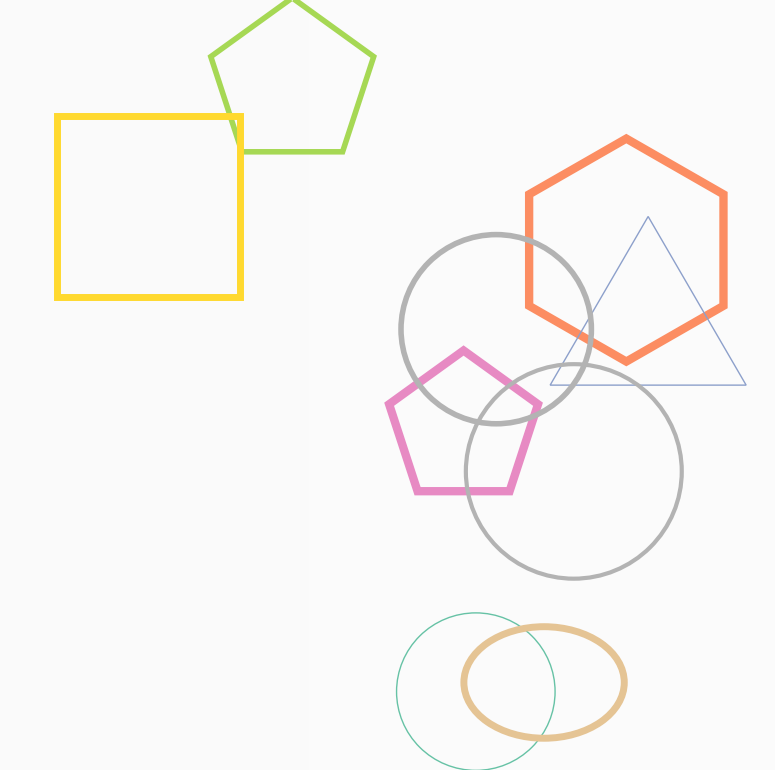[{"shape": "circle", "thickness": 0.5, "radius": 0.51, "center": [0.614, 0.102]}, {"shape": "hexagon", "thickness": 3, "radius": 0.72, "center": [0.808, 0.675]}, {"shape": "triangle", "thickness": 0.5, "radius": 0.73, "center": [0.836, 0.573]}, {"shape": "pentagon", "thickness": 3, "radius": 0.51, "center": [0.598, 0.444]}, {"shape": "pentagon", "thickness": 2, "radius": 0.55, "center": [0.377, 0.892]}, {"shape": "square", "thickness": 2.5, "radius": 0.59, "center": [0.192, 0.732]}, {"shape": "oval", "thickness": 2.5, "radius": 0.52, "center": [0.702, 0.114]}, {"shape": "circle", "thickness": 2, "radius": 0.61, "center": [0.64, 0.572]}, {"shape": "circle", "thickness": 1.5, "radius": 0.7, "center": [0.74, 0.388]}]